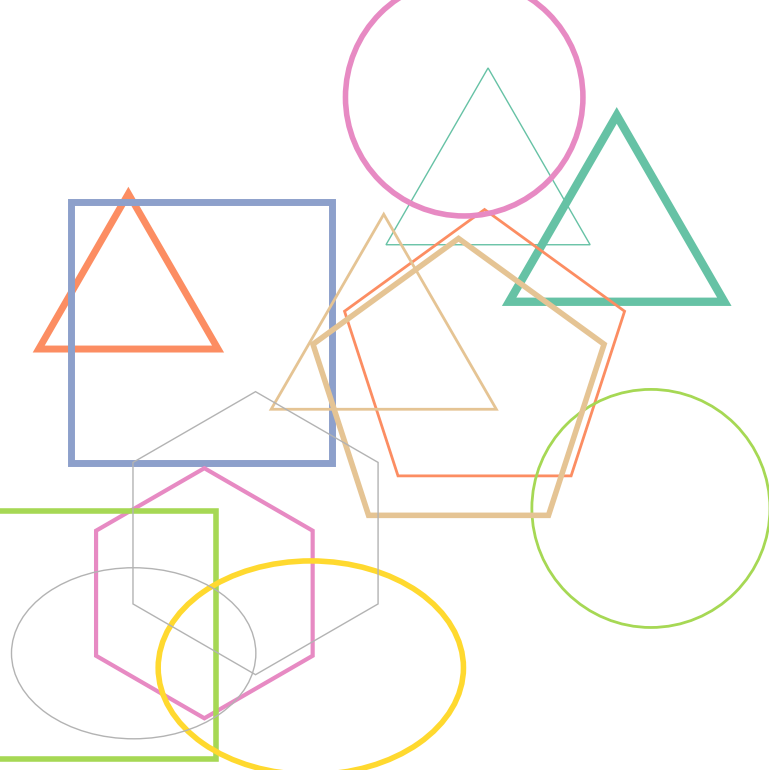[{"shape": "triangle", "thickness": 0.5, "radius": 0.77, "center": [0.634, 0.759]}, {"shape": "triangle", "thickness": 3, "radius": 0.81, "center": [0.801, 0.689]}, {"shape": "pentagon", "thickness": 1, "radius": 0.96, "center": [0.629, 0.537]}, {"shape": "triangle", "thickness": 2.5, "radius": 0.67, "center": [0.167, 0.614]}, {"shape": "square", "thickness": 2.5, "radius": 0.85, "center": [0.262, 0.568]}, {"shape": "circle", "thickness": 2, "radius": 0.77, "center": [0.603, 0.874]}, {"shape": "hexagon", "thickness": 1.5, "radius": 0.81, "center": [0.265, 0.23]}, {"shape": "circle", "thickness": 1, "radius": 0.77, "center": [0.845, 0.34]}, {"shape": "square", "thickness": 2, "radius": 0.8, "center": [0.12, 0.175]}, {"shape": "oval", "thickness": 2, "radius": 0.99, "center": [0.404, 0.133]}, {"shape": "pentagon", "thickness": 2, "radius": 0.99, "center": [0.596, 0.492]}, {"shape": "triangle", "thickness": 1, "radius": 0.84, "center": [0.498, 0.553]}, {"shape": "oval", "thickness": 0.5, "radius": 0.79, "center": [0.174, 0.152]}, {"shape": "hexagon", "thickness": 0.5, "radius": 0.92, "center": [0.332, 0.308]}]